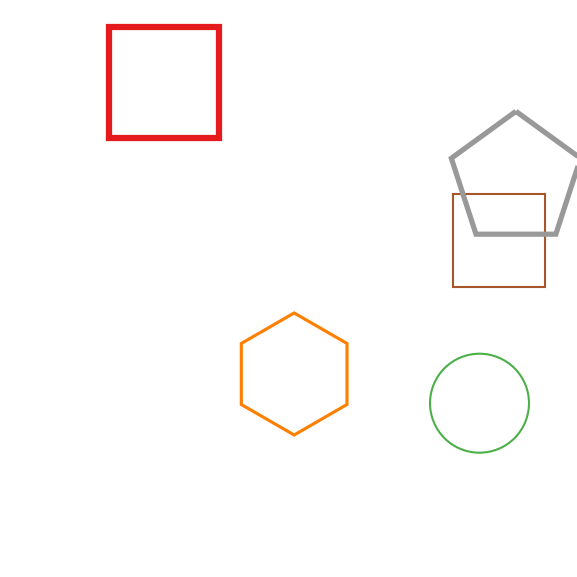[{"shape": "square", "thickness": 3, "radius": 0.48, "center": [0.283, 0.856]}, {"shape": "circle", "thickness": 1, "radius": 0.43, "center": [0.83, 0.301]}, {"shape": "hexagon", "thickness": 1.5, "radius": 0.53, "center": [0.509, 0.352]}, {"shape": "square", "thickness": 1, "radius": 0.4, "center": [0.864, 0.583]}, {"shape": "pentagon", "thickness": 2.5, "radius": 0.59, "center": [0.893, 0.689]}]